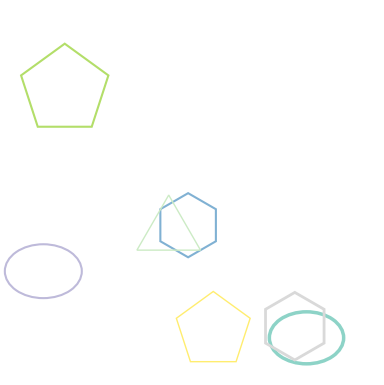[{"shape": "oval", "thickness": 2.5, "radius": 0.48, "center": [0.796, 0.123]}, {"shape": "oval", "thickness": 1.5, "radius": 0.5, "center": [0.113, 0.296]}, {"shape": "hexagon", "thickness": 1.5, "radius": 0.42, "center": [0.489, 0.415]}, {"shape": "pentagon", "thickness": 1.5, "radius": 0.6, "center": [0.168, 0.767]}, {"shape": "hexagon", "thickness": 2, "radius": 0.44, "center": [0.766, 0.153]}, {"shape": "triangle", "thickness": 1, "radius": 0.48, "center": [0.438, 0.398]}, {"shape": "pentagon", "thickness": 1, "radius": 0.5, "center": [0.554, 0.142]}]